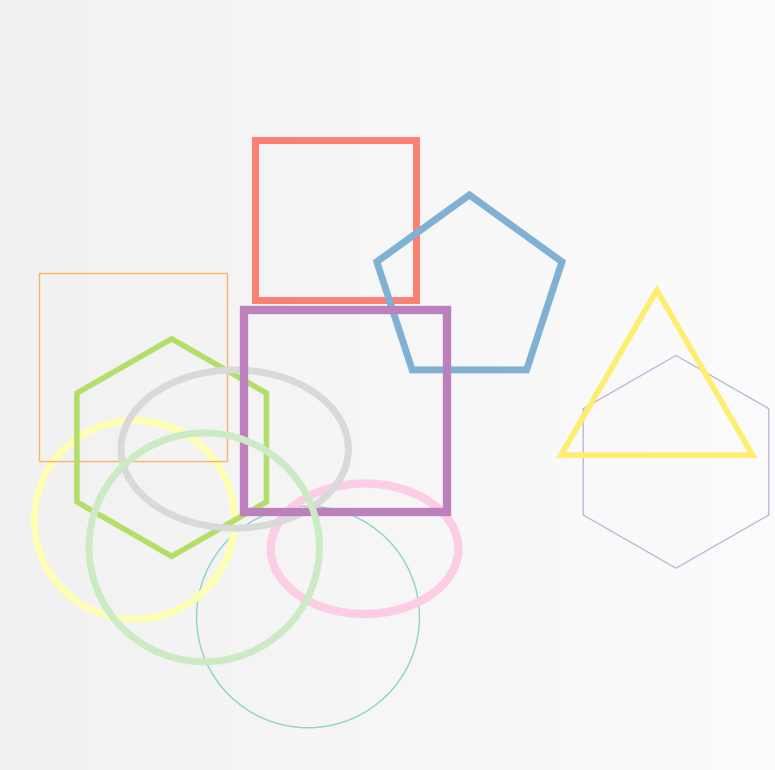[{"shape": "circle", "thickness": 0.5, "radius": 0.72, "center": [0.397, 0.199]}, {"shape": "circle", "thickness": 2.5, "radius": 0.65, "center": [0.173, 0.325]}, {"shape": "hexagon", "thickness": 0.5, "radius": 0.69, "center": [0.872, 0.4]}, {"shape": "square", "thickness": 2.5, "radius": 0.52, "center": [0.433, 0.714]}, {"shape": "pentagon", "thickness": 2.5, "radius": 0.63, "center": [0.606, 0.621]}, {"shape": "square", "thickness": 0.5, "radius": 0.61, "center": [0.172, 0.524]}, {"shape": "hexagon", "thickness": 2, "radius": 0.71, "center": [0.221, 0.419]}, {"shape": "oval", "thickness": 3, "radius": 0.61, "center": [0.47, 0.287]}, {"shape": "oval", "thickness": 2.5, "radius": 0.73, "center": [0.303, 0.417]}, {"shape": "square", "thickness": 3, "radius": 0.65, "center": [0.445, 0.467]}, {"shape": "circle", "thickness": 2.5, "radius": 0.74, "center": [0.263, 0.289]}, {"shape": "triangle", "thickness": 2, "radius": 0.71, "center": [0.848, 0.48]}]